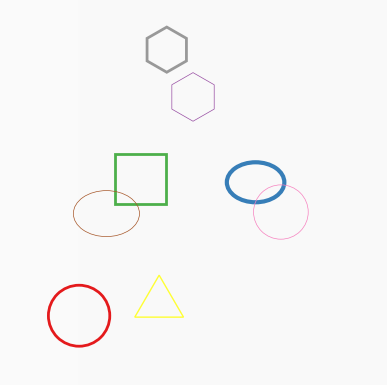[{"shape": "circle", "thickness": 2, "radius": 0.4, "center": [0.204, 0.18]}, {"shape": "oval", "thickness": 3, "radius": 0.37, "center": [0.66, 0.527]}, {"shape": "square", "thickness": 2, "radius": 0.32, "center": [0.363, 0.536]}, {"shape": "hexagon", "thickness": 0.5, "radius": 0.32, "center": [0.498, 0.748]}, {"shape": "triangle", "thickness": 1, "radius": 0.36, "center": [0.411, 0.213]}, {"shape": "oval", "thickness": 0.5, "radius": 0.43, "center": [0.275, 0.445]}, {"shape": "circle", "thickness": 0.5, "radius": 0.35, "center": [0.725, 0.449]}, {"shape": "hexagon", "thickness": 2, "radius": 0.29, "center": [0.43, 0.871]}]